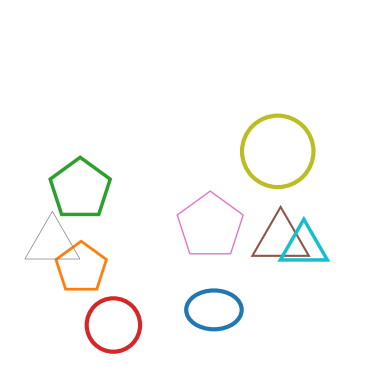[{"shape": "oval", "thickness": 3, "radius": 0.36, "center": [0.556, 0.195]}, {"shape": "pentagon", "thickness": 2, "radius": 0.34, "center": [0.211, 0.305]}, {"shape": "pentagon", "thickness": 2.5, "radius": 0.41, "center": [0.208, 0.509]}, {"shape": "circle", "thickness": 3, "radius": 0.35, "center": [0.295, 0.156]}, {"shape": "triangle", "thickness": 1.5, "radius": 0.42, "center": [0.729, 0.378]}, {"shape": "pentagon", "thickness": 1, "radius": 0.45, "center": [0.546, 0.414]}, {"shape": "triangle", "thickness": 0.5, "radius": 0.41, "center": [0.136, 0.369]}, {"shape": "circle", "thickness": 3, "radius": 0.46, "center": [0.721, 0.607]}, {"shape": "triangle", "thickness": 2.5, "radius": 0.35, "center": [0.789, 0.36]}]